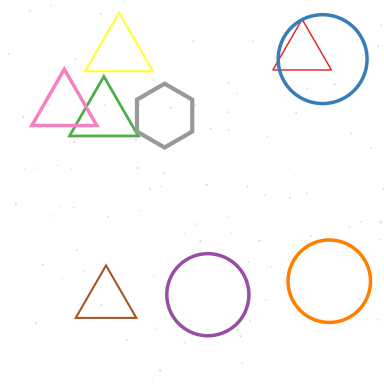[{"shape": "triangle", "thickness": 1, "radius": 0.44, "center": [0.785, 0.862]}, {"shape": "circle", "thickness": 2.5, "radius": 0.58, "center": [0.838, 0.846]}, {"shape": "triangle", "thickness": 2, "radius": 0.52, "center": [0.27, 0.698]}, {"shape": "circle", "thickness": 2.5, "radius": 0.53, "center": [0.54, 0.235]}, {"shape": "circle", "thickness": 2.5, "radius": 0.54, "center": [0.855, 0.27]}, {"shape": "triangle", "thickness": 1.5, "radius": 0.51, "center": [0.309, 0.866]}, {"shape": "triangle", "thickness": 1.5, "radius": 0.45, "center": [0.275, 0.22]}, {"shape": "triangle", "thickness": 2.5, "radius": 0.49, "center": [0.167, 0.723]}, {"shape": "hexagon", "thickness": 3, "radius": 0.41, "center": [0.428, 0.7]}]